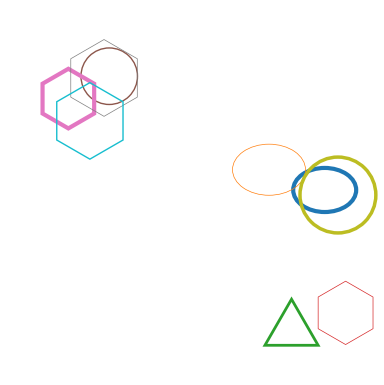[{"shape": "oval", "thickness": 3, "radius": 0.41, "center": [0.843, 0.507]}, {"shape": "oval", "thickness": 0.5, "radius": 0.47, "center": [0.699, 0.559]}, {"shape": "triangle", "thickness": 2, "radius": 0.4, "center": [0.757, 0.143]}, {"shape": "hexagon", "thickness": 0.5, "radius": 0.41, "center": [0.898, 0.187]}, {"shape": "circle", "thickness": 1, "radius": 0.37, "center": [0.284, 0.802]}, {"shape": "hexagon", "thickness": 3, "radius": 0.39, "center": [0.178, 0.744]}, {"shape": "hexagon", "thickness": 0.5, "radius": 0.5, "center": [0.27, 0.798]}, {"shape": "circle", "thickness": 2.5, "radius": 0.49, "center": [0.878, 0.493]}, {"shape": "hexagon", "thickness": 1, "radius": 0.5, "center": [0.233, 0.686]}]